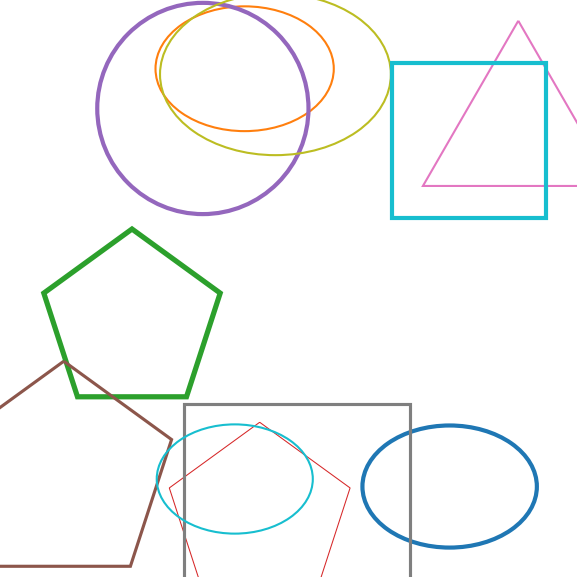[{"shape": "oval", "thickness": 2, "radius": 0.76, "center": [0.779, 0.157]}, {"shape": "oval", "thickness": 1, "radius": 0.77, "center": [0.424, 0.88]}, {"shape": "pentagon", "thickness": 2.5, "radius": 0.8, "center": [0.229, 0.442]}, {"shape": "pentagon", "thickness": 0.5, "radius": 0.82, "center": [0.45, 0.103]}, {"shape": "circle", "thickness": 2, "radius": 0.91, "center": [0.351, 0.811]}, {"shape": "pentagon", "thickness": 1.5, "radius": 0.98, "center": [0.11, 0.177]}, {"shape": "triangle", "thickness": 1, "radius": 0.95, "center": [0.897, 0.772]}, {"shape": "square", "thickness": 1.5, "radius": 0.98, "center": [0.514, 0.103]}, {"shape": "oval", "thickness": 1, "radius": 1.0, "center": [0.477, 0.87]}, {"shape": "oval", "thickness": 1, "radius": 0.68, "center": [0.407, 0.17]}, {"shape": "square", "thickness": 2, "radius": 0.67, "center": [0.812, 0.756]}]